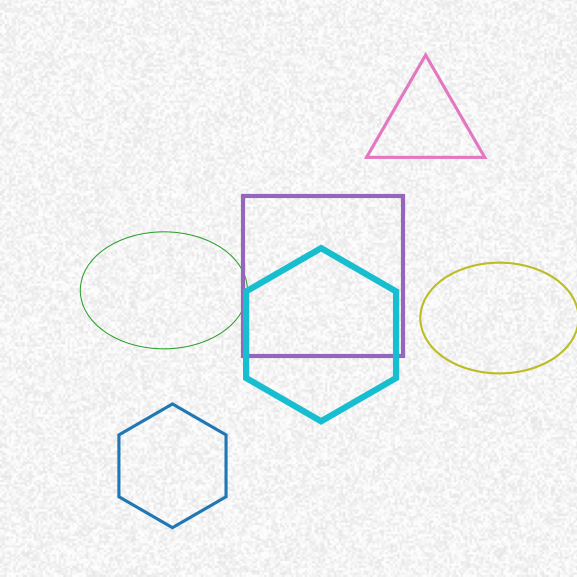[{"shape": "hexagon", "thickness": 1.5, "radius": 0.54, "center": [0.299, 0.193]}, {"shape": "oval", "thickness": 0.5, "radius": 0.72, "center": [0.284, 0.496]}, {"shape": "square", "thickness": 2, "radius": 0.69, "center": [0.559, 0.52]}, {"shape": "triangle", "thickness": 1.5, "radius": 0.59, "center": [0.737, 0.786]}, {"shape": "oval", "thickness": 1, "radius": 0.68, "center": [0.865, 0.448]}, {"shape": "hexagon", "thickness": 3, "radius": 0.75, "center": [0.556, 0.42]}]